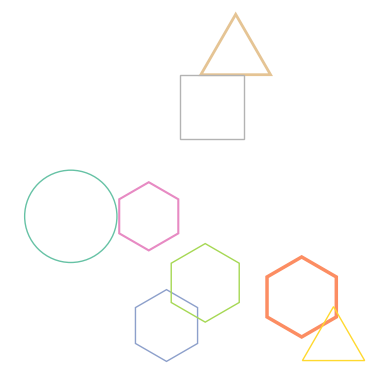[{"shape": "circle", "thickness": 1, "radius": 0.6, "center": [0.184, 0.438]}, {"shape": "hexagon", "thickness": 2.5, "radius": 0.52, "center": [0.784, 0.229]}, {"shape": "hexagon", "thickness": 1, "radius": 0.47, "center": [0.432, 0.154]}, {"shape": "hexagon", "thickness": 1.5, "radius": 0.44, "center": [0.386, 0.438]}, {"shape": "hexagon", "thickness": 1, "radius": 0.51, "center": [0.533, 0.265]}, {"shape": "triangle", "thickness": 1, "radius": 0.47, "center": [0.866, 0.11]}, {"shape": "triangle", "thickness": 2, "radius": 0.52, "center": [0.612, 0.858]}, {"shape": "square", "thickness": 1, "radius": 0.42, "center": [0.55, 0.723]}]